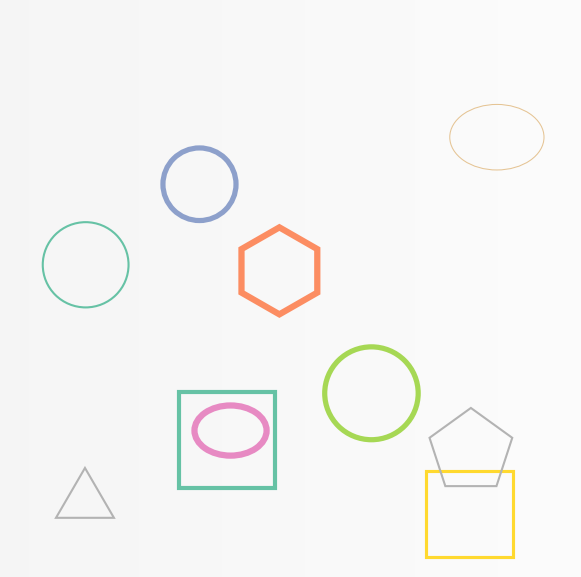[{"shape": "circle", "thickness": 1, "radius": 0.37, "center": [0.147, 0.541]}, {"shape": "square", "thickness": 2, "radius": 0.41, "center": [0.391, 0.237]}, {"shape": "hexagon", "thickness": 3, "radius": 0.38, "center": [0.481, 0.53]}, {"shape": "circle", "thickness": 2.5, "radius": 0.31, "center": [0.343, 0.68]}, {"shape": "oval", "thickness": 3, "radius": 0.31, "center": [0.397, 0.254]}, {"shape": "circle", "thickness": 2.5, "radius": 0.4, "center": [0.639, 0.318]}, {"shape": "square", "thickness": 1.5, "radius": 0.37, "center": [0.807, 0.109]}, {"shape": "oval", "thickness": 0.5, "radius": 0.41, "center": [0.855, 0.762]}, {"shape": "pentagon", "thickness": 1, "radius": 0.37, "center": [0.81, 0.218]}, {"shape": "triangle", "thickness": 1, "radius": 0.29, "center": [0.146, 0.131]}]